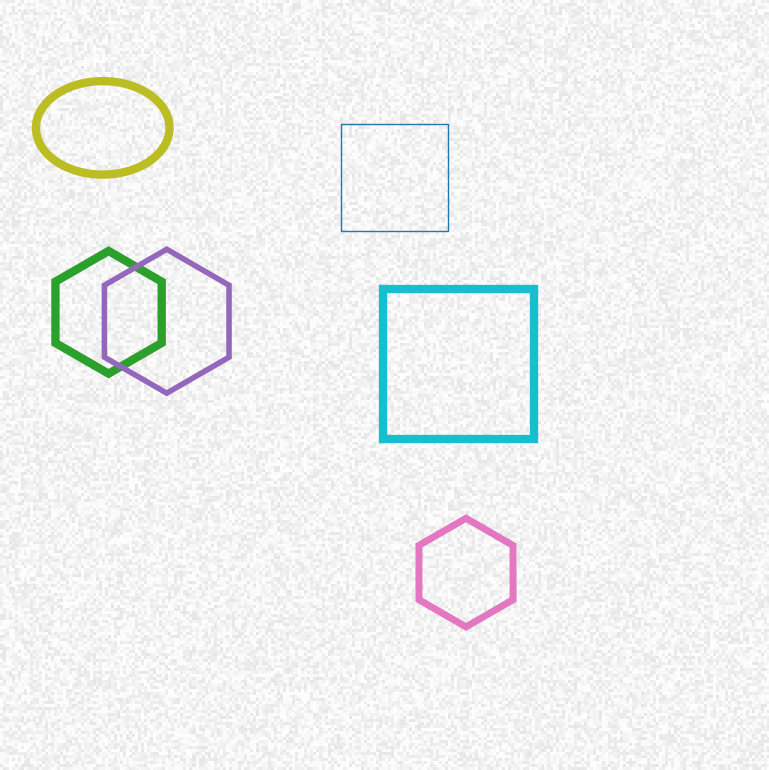[{"shape": "square", "thickness": 0.5, "radius": 0.35, "center": [0.513, 0.77]}, {"shape": "hexagon", "thickness": 3, "radius": 0.4, "center": [0.141, 0.594]}, {"shape": "hexagon", "thickness": 2, "radius": 0.47, "center": [0.217, 0.583]}, {"shape": "hexagon", "thickness": 2.5, "radius": 0.35, "center": [0.605, 0.256]}, {"shape": "oval", "thickness": 3, "radius": 0.43, "center": [0.133, 0.834]}, {"shape": "square", "thickness": 3, "radius": 0.49, "center": [0.595, 0.527]}]